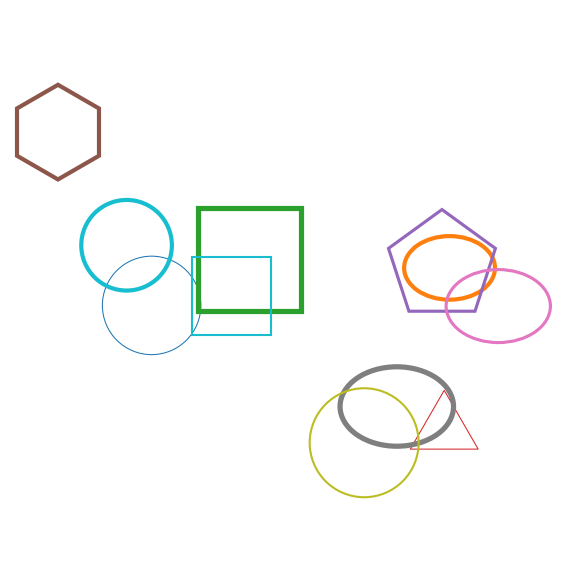[{"shape": "circle", "thickness": 0.5, "radius": 0.43, "center": [0.263, 0.47]}, {"shape": "oval", "thickness": 2, "radius": 0.39, "center": [0.778, 0.535]}, {"shape": "square", "thickness": 2.5, "radius": 0.45, "center": [0.432, 0.55]}, {"shape": "triangle", "thickness": 0.5, "radius": 0.34, "center": [0.769, 0.255]}, {"shape": "pentagon", "thickness": 1.5, "radius": 0.49, "center": [0.765, 0.539]}, {"shape": "hexagon", "thickness": 2, "radius": 0.41, "center": [0.1, 0.77]}, {"shape": "oval", "thickness": 1.5, "radius": 0.45, "center": [0.863, 0.469]}, {"shape": "oval", "thickness": 2.5, "radius": 0.49, "center": [0.687, 0.295]}, {"shape": "circle", "thickness": 1, "radius": 0.47, "center": [0.631, 0.232]}, {"shape": "circle", "thickness": 2, "radius": 0.39, "center": [0.219, 0.574]}, {"shape": "square", "thickness": 1, "radius": 0.34, "center": [0.401, 0.487]}]